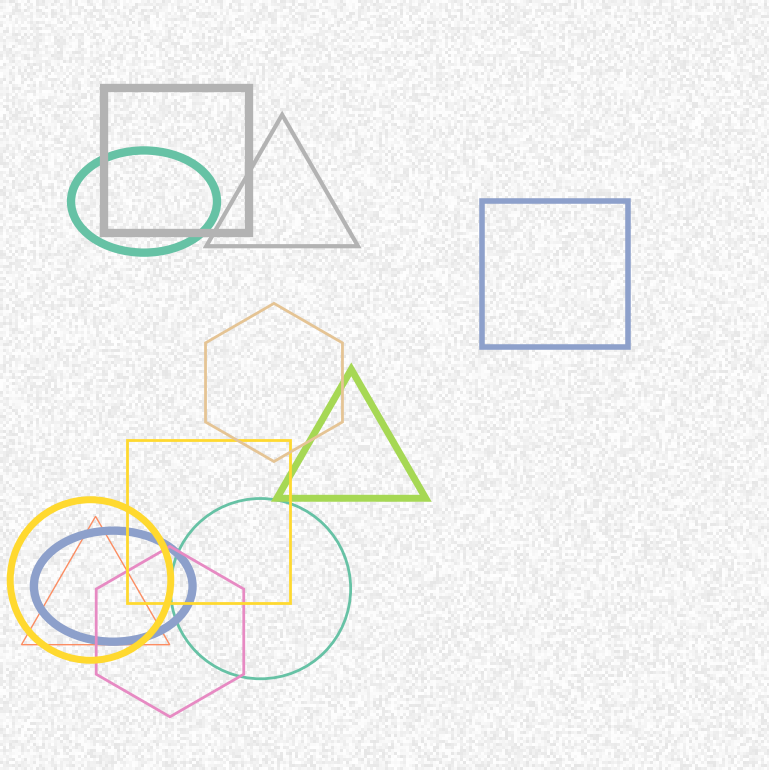[{"shape": "circle", "thickness": 1, "radius": 0.59, "center": [0.338, 0.236]}, {"shape": "oval", "thickness": 3, "radius": 0.47, "center": [0.187, 0.738]}, {"shape": "triangle", "thickness": 0.5, "radius": 0.56, "center": [0.124, 0.218]}, {"shape": "square", "thickness": 2, "radius": 0.47, "center": [0.72, 0.644]}, {"shape": "oval", "thickness": 3, "radius": 0.52, "center": [0.147, 0.239]}, {"shape": "hexagon", "thickness": 1, "radius": 0.55, "center": [0.221, 0.18]}, {"shape": "triangle", "thickness": 2.5, "radius": 0.56, "center": [0.456, 0.409]}, {"shape": "square", "thickness": 1, "radius": 0.53, "center": [0.271, 0.323]}, {"shape": "circle", "thickness": 2.5, "radius": 0.52, "center": [0.118, 0.247]}, {"shape": "hexagon", "thickness": 1, "radius": 0.51, "center": [0.356, 0.503]}, {"shape": "triangle", "thickness": 1.5, "radius": 0.57, "center": [0.366, 0.737]}, {"shape": "square", "thickness": 3, "radius": 0.47, "center": [0.229, 0.791]}]